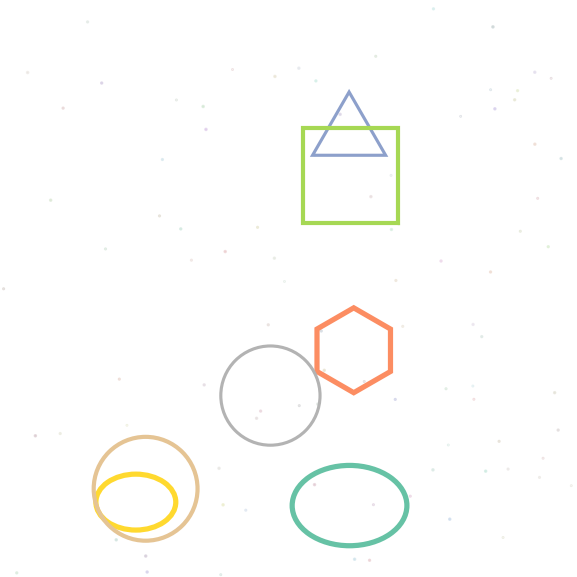[{"shape": "oval", "thickness": 2.5, "radius": 0.5, "center": [0.605, 0.124]}, {"shape": "hexagon", "thickness": 2.5, "radius": 0.37, "center": [0.613, 0.393]}, {"shape": "triangle", "thickness": 1.5, "radius": 0.37, "center": [0.604, 0.767]}, {"shape": "square", "thickness": 2, "radius": 0.41, "center": [0.607, 0.695]}, {"shape": "oval", "thickness": 2.5, "radius": 0.35, "center": [0.235, 0.13]}, {"shape": "circle", "thickness": 2, "radius": 0.45, "center": [0.252, 0.153]}, {"shape": "circle", "thickness": 1.5, "radius": 0.43, "center": [0.468, 0.314]}]